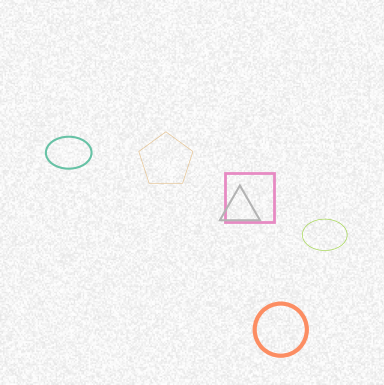[{"shape": "oval", "thickness": 1.5, "radius": 0.3, "center": [0.178, 0.603]}, {"shape": "circle", "thickness": 3, "radius": 0.34, "center": [0.729, 0.144]}, {"shape": "square", "thickness": 2, "radius": 0.31, "center": [0.648, 0.487]}, {"shape": "oval", "thickness": 0.5, "radius": 0.29, "center": [0.844, 0.39]}, {"shape": "pentagon", "thickness": 0.5, "radius": 0.37, "center": [0.431, 0.584]}, {"shape": "triangle", "thickness": 1.5, "radius": 0.3, "center": [0.623, 0.458]}]